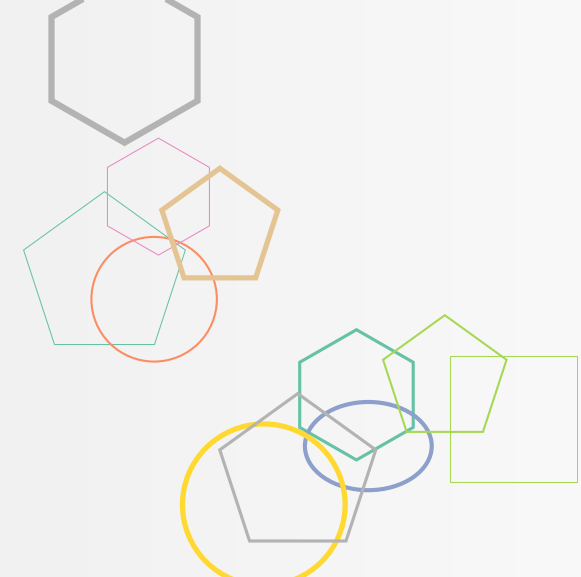[{"shape": "hexagon", "thickness": 1.5, "radius": 0.56, "center": [0.613, 0.315]}, {"shape": "pentagon", "thickness": 0.5, "radius": 0.73, "center": [0.18, 0.521]}, {"shape": "circle", "thickness": 1, "radius": 0.54, "center": [0.265, 0.481]}, {"shape": "oval", "thickness": 2, "radius": 0.55, "center": [0.634, 0.227]}, {"shape": "hexagon", "thickness": 0.5, "radius": 0.51, "center": [0.273, 0.659]}, {"shape": "square", "thickness": 0.5, "radius": 0.54, "center": [0.883, 0.273]}, {"shape": "pentagon", "thickness": 1, "radius": 0.56, "center": [0.765, 0.342]}, {"shape": "circle", "thickness": 2.5, "radius": 0.7, "center": [0.454, 0.125]}, {"shape": "pentagon", "thickness": 2.5, "radius": 0.52, "center": [0.378, 0.603]}, {"shape": "pentagon", "thickness": 1.5, "radius": 0.71, "center": [0.512, 0.176]}, {"shape": "hexagon", "thickness": 3, "radius": 0.73, "center": [0.214, 0.897]}]